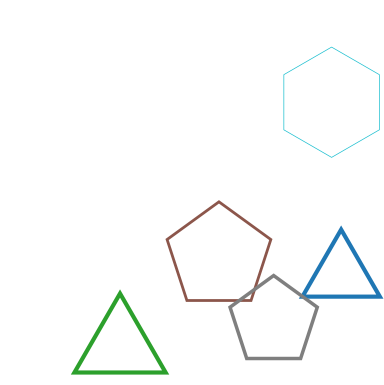[{"shape": "triangle", "thickness": 3, "radius": 0.58, "center": [0.886, 0.288]}, {"shape": "triangle", "thickness": 3, "radius": 0.68, "center": [0.312, 0.101]}, {"shape": "pentagon", "thickness": 2, "radius": 0.71, "center": [0.569, 0.334]}, {"shape": "pentagon", "thickness": 2.5, "radius": 0.6, "center": [0.711, 0.165]}, {"shape": "hexagon", "thickness": 0.5, "radius": 0.72, "center": [0.861, 0.734]}]